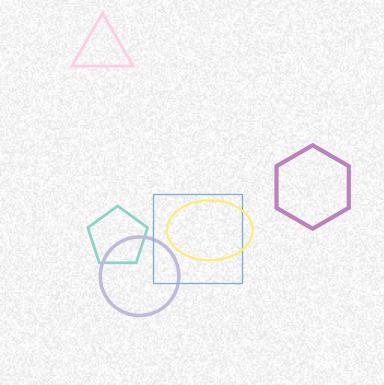[{"shape": "pentagon", "thickness": 2, "radius": 0.41, "center": [0.306, 0.383]}, {"shape": "circle", "thickness": 2.5, "radius": 0.51, "center": [0.362, 0.282]}, {"shape": "square", "thickness": 1, "radius": 0.58, "center": [0.514, 0.381]}, {"shape": "triangle", "thickness": 2, "radius": 0.46, "center": [0.266, 0.874]}, {"shape": "hexagon", "thickness": 3, "radius": 0.54, "center": [0.812, 0.514]}, {"shape": "oval", "thickness": 1.5, "radius": 0.56, "center": [0.545, 0.402]}]